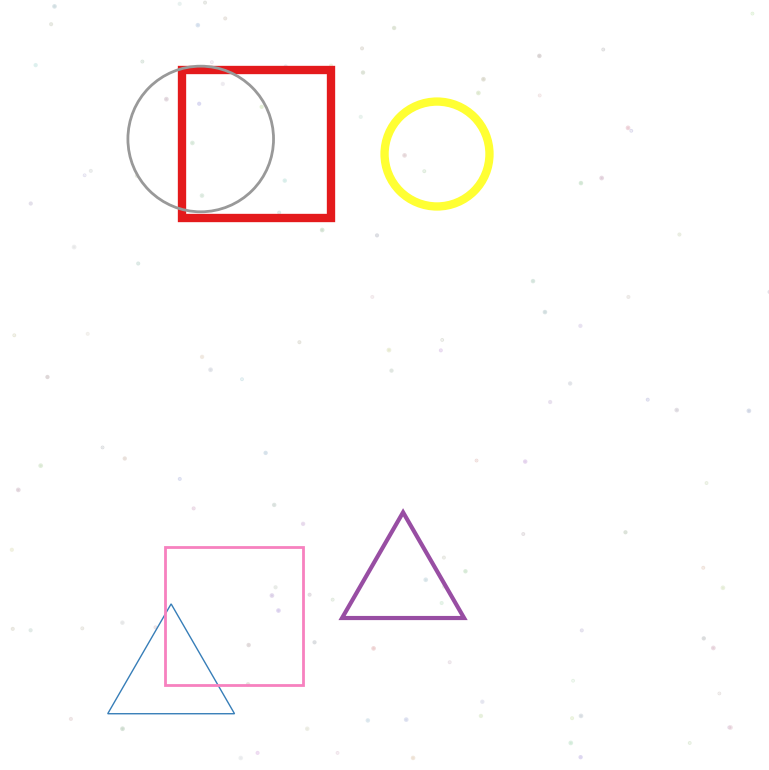[{"shape": "square", "thickness": 3, "radius": 0.48, "center": [0.333, 0.813]}, {"shape": "triangle", "thickness": 0.5, "radius": 0.48, "center": [0.222, 0.121]}, {"shape": "triangle", "thickness": 1.5, "radius": 0.46, "center": [0.523, 0.243]}, {"shape": "circle", "thickness": 3, "radius": 0.34, "center": [0.568, 0.8]}, {"shape": "square", "thickness": 1, "radius": 0.45, "center": [0.304, 0.2]}, {"shape": "circle", "thickness": 1, "radius": 0.47, "center": [0.261, 0.819]}]